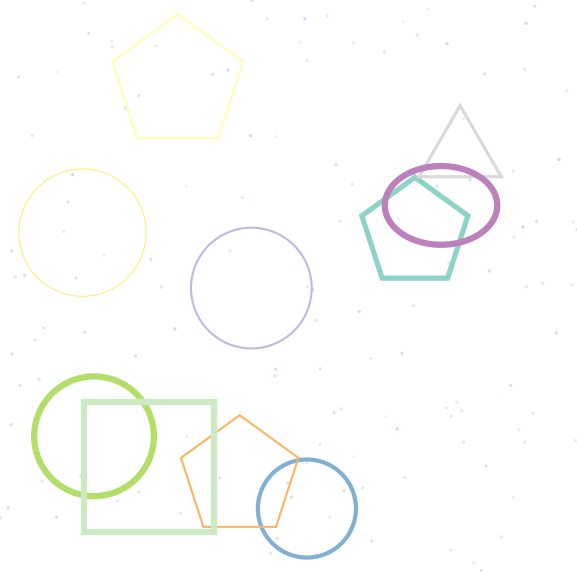[{"shape": "pentagon", "thickness": 2.5, "radius": 0.48, "center": [0.718, 0.596]}, {"shape": "pentagon", "thickness": 1, "radius": 0.59, "center": [0.308, 0.856]}, {"shape": "circle", "thickness": 1, "radius": 0.52, "center": [0.435, 0.5]}, {"shape": "circle", "thickness": 2, "radius": 0.42, "center": [0.531, 0.119]}, {"shape": "pentagon", "thickness": 1, "radius": 0.53, "center": [0.415, 0.173]}, {"shape": "circle", "thickness": 3, "radius": 0.52, "center": [0.163, 0.244]}, {"shape": "triangle", "thickness": 1.5, "radius": 0.41, "center": [0.797, 0.734]}, {"shape": "oval", "thickness": 3, "radius": 0.49, "center": [0.764, 0.643]}, {"shape": "square", "thickness": 3, "radius": 0.56, "center": [0.258, 0.191]}, {"shape": "circle", "thickness": 0.5, "radius": 0.55, "center": [0.143, 0.596]}]